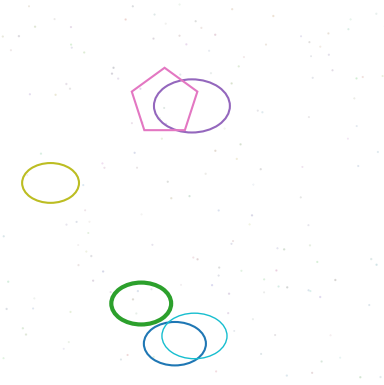[{"shape": "oval", "thickness": 1.5, "radius": 0.4, "center": [0.454, 0.107]}, {"shape": "oval", "thickness": 3, "radius": 0.39, "center": [0.367, 0.212]}, {"shape": "oval", "thickness": 1.5, "radius": 0.49, "center": [0.499, 0.725]}, {"shape": "pentagon", "thickness": 1.5, "radius": 0.45, "center": [0.427, 0.734]}, {"shape": "oval", "thickness": 1.5, "radius": 0.37, "center": [0.131, 0.525]}, {"shape": "oval", "thickness": 1, "radius": 0.42, "center": [0.505, 0.127]}]